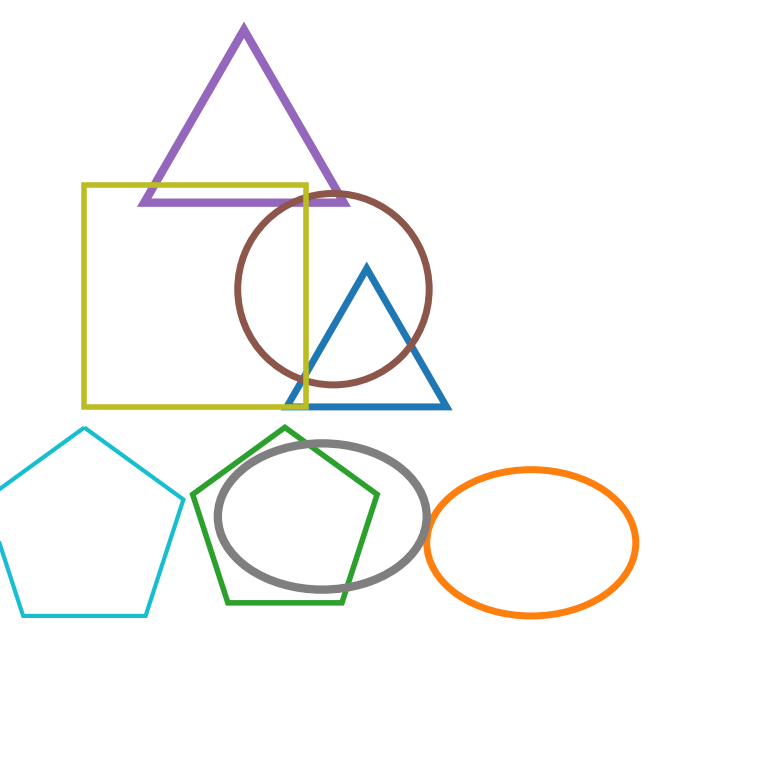[{"shape": "triangle", "thickness": 2.5, "radius": 0.6, "center": [0.476, 0.531]}, {"shape": "oval", "thickness": 2.5, "radius": 0.68, "center": [0.69, 0.295]}, {"shape": "pentagon", "thickness": 2, "radius": 0.63, "center": [0.37, 0.319]}, {"shape": "triangle", "thickness": 3, "radius": 0.75, "center": [0.317, 0.812]}, {"shape": "circle", "thickness": 2.5, "radius": 0.62, "center": [0.433, 0.624]}, {"shape": "oval", "thickness": 3, "radius": 0.68, "center": [0.419, 0.329]}, {"shape": "square", "thickness": 2, "radius": 0.72, "center": [0.253, 0.616]}, {"shape": "pentagon", "thickness": 1.5, "radius": 0.68, "center": [0.11, 0.31]}]